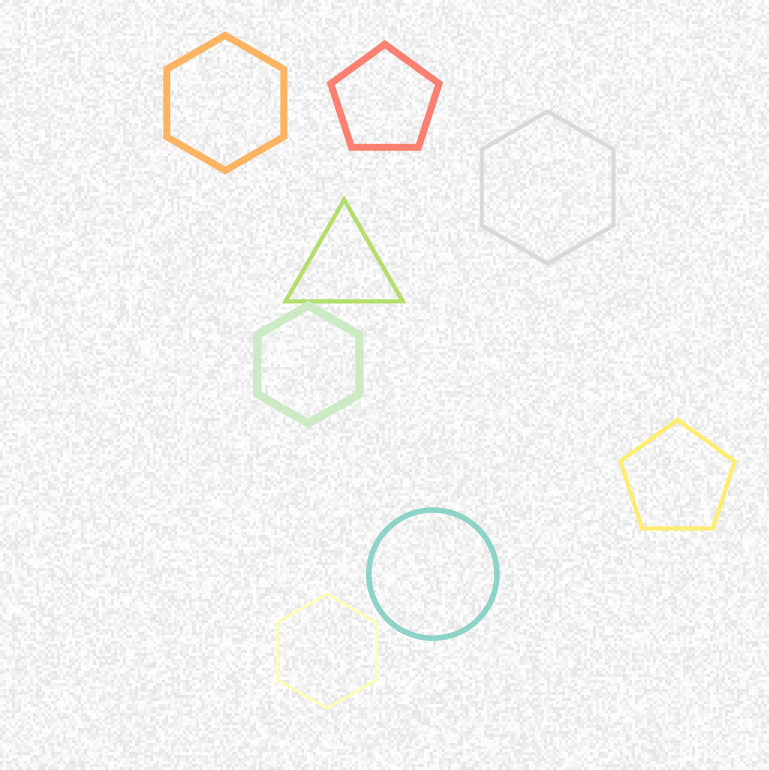[{"shape": "circle", "thickness": 2, "radius": 0.42, "center": [0.562, 0.254]}, {"shape": "hexagon", "thickness": 1, "radius": 0.37, "center": [0.425, 0.154]}, {"shape": "pentagon", "thickness": 2.5, "radius": 0.37, "center": [0.5, 0.869]}, {"shape": "hexagon", "thickness": 2.5, "radius": 0.44, "center": [0.293, 0.866]}, {"shape": "triangle", "thickness": 1.5, "radius": 0.44, "center": [0.447, 0.653]}, {"shape": "hexagon", "thickness": 1.5, "radius": 0.49, "center": [0.711, 0.757]}, {"shape": "hexagon", "thickness": 3, "radius": 0.38, "center": [0.401, 0.527]}, {"shape": "pentagon", "thickness": 1.5, "radius": 0.39, "center": [0.88, 0.377]}]